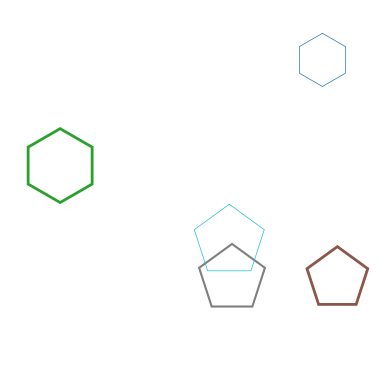[{"shape": "hexagon", "thickness": 0.5, "radius": 0.35, "center": [0.837, 0.844]}, {"shape": "hexagon", "thickness": 2, "radius": 0.48, "center": [0.156, 0.57]}, {"shape": "pentagon", "thickness": 2, "radius": 0.41, "center": [0.876, 0.276]}, {"shape": "pentagon", "thickness": 1.5, "radius": 0.45, "center": [0.603, 0.277]}, {"shape": "pentagon", "thickness": 0.5, "radius": 0.48, "center": [0.596, 0.374]}]